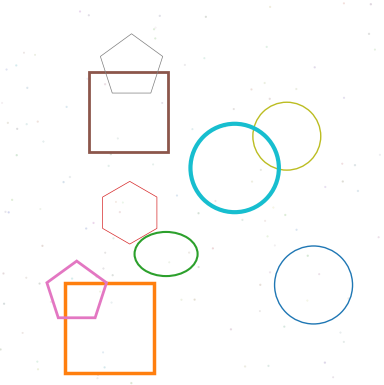[{"shape": "circle", "thickness": 1, "radius": 0.51, "center": [0.814, 0.26]}, {"shape": "square", "thickness": 2.5, "radius": 0.58, "center": [0.284, 0.148]}, {"shape": "oval", "thickness": 1.5, "radius": 0.41, "center": [0.431, 0.34]}, {"shape": "hexagon", "thickness": 0.5, "radius": 0.41, "center": [0.337, 0.447]}, {"shape": "square", "thickness": 2, "radius": 0.52, "center": [0.334, 0.709]}, {"shape": "pentagon", "thickness": 2, "radius": 0.41, "center": [0.199, 0.24]}, {"shape": "pentagon", "thickness": 0.5, "radius": 0.43, "center": [0.342, 0.827]}, {"shape": "circle", "thickness": 1, "radius": 0.44, "center": [0.745, 0.646]}, {"shape": "circle", "thickness": 3, "radius": 0.57, "center": [0.61, 0.564]}]